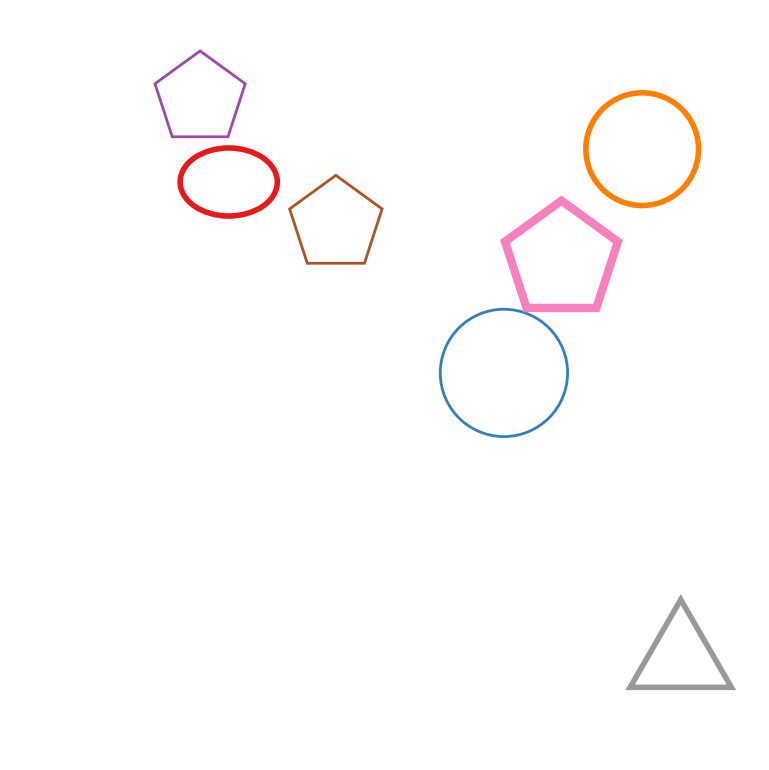[{"shape": "oval", "thickness": 2, "radius": 0.32, "center": [0.297, 0.764]}, {"shape": "circle", "thickness": 1, "radius": 0.41, "center": [0.654, 0.516]}, {"shape": "pentagon", "thickness": 1, "radius": 0.31, "center": [0.26, 0.872]}, {"shape": "circle", "thickness": 2, "radius": 0.37, "center": [0.834, 0.806]}, {"shape": "pentagon", "thickness": 1, "radius": 0.32, "center": [0.436, 0.709]}, {"shape": "pentagon", "thickness": 3, "radius": 0.39, "center": [0.729, 0.662]}, {"shape": "triangle", "thickness": 2, "radius": 0.38, "center": [0.884, 0.145]}]